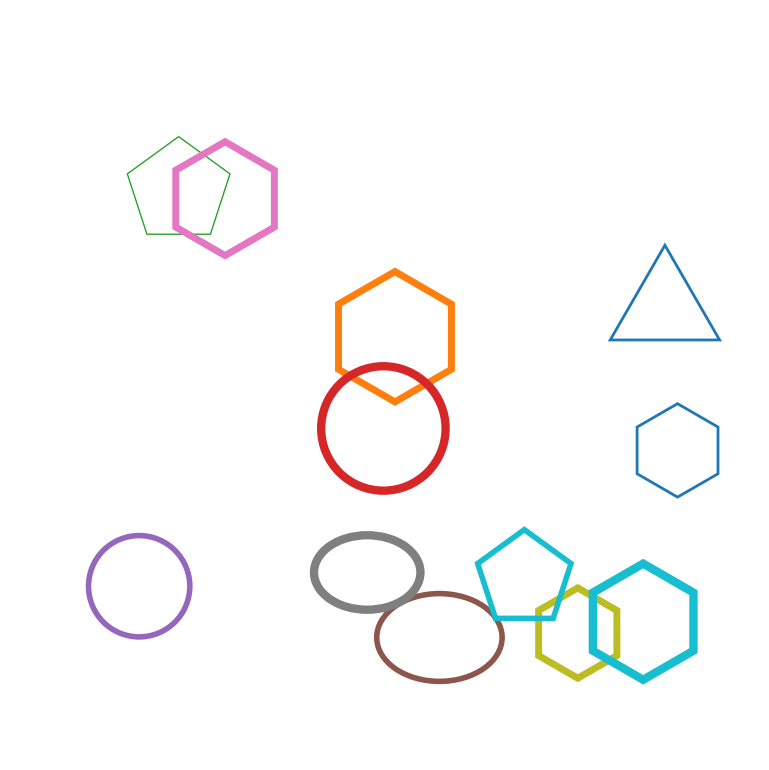[{"shape": "triangle", "thickness": 1, "radius": 0.41, "center": [0.864, 0.599]}, {"shape": "hexagon", "thickness": 1, "radius": 0.3, "center": [0.88, 0.415]}, {"shape": "hexagon", "thickness": 2.5, "radius": 0.42, "center": [0.513, 0.563]}, {"shape": "pentagon", "thickness": 0.5, "radius": 0.35, "center": [0.232, 0.752]}, {"shape": "circle", "thickness": 3, "radius": 0.4, "center": [0.498, 0.444]}, {"shape": "circle", "thickness": 2, "radius": 0.33, "center": [0.181, 0.239]}, {"shape": "oval", "thickness": 2, "radius": 0.41, "center": [0.571, 0.172]}, {"shape": "hexagon", "thickness": 2.5, "radius": 0.37, "center": [0.292, 0.742]}, {"shape": "oval", "thickness": 3, "radius": 0.35, "center": [0.477, 0.257]}, {"shape": "hexagon", "thickness": 2.5, "radius": 0.29, "center": [0.75, 0.178]}, {"shape": "pentagon", "thickness": 2, "radius": 0.32, "center": [0.681, 0.248]}, {"shape": "hexagon", "thickness": 3, "radius": 0.38, "center": [0.835, 0.193]}]